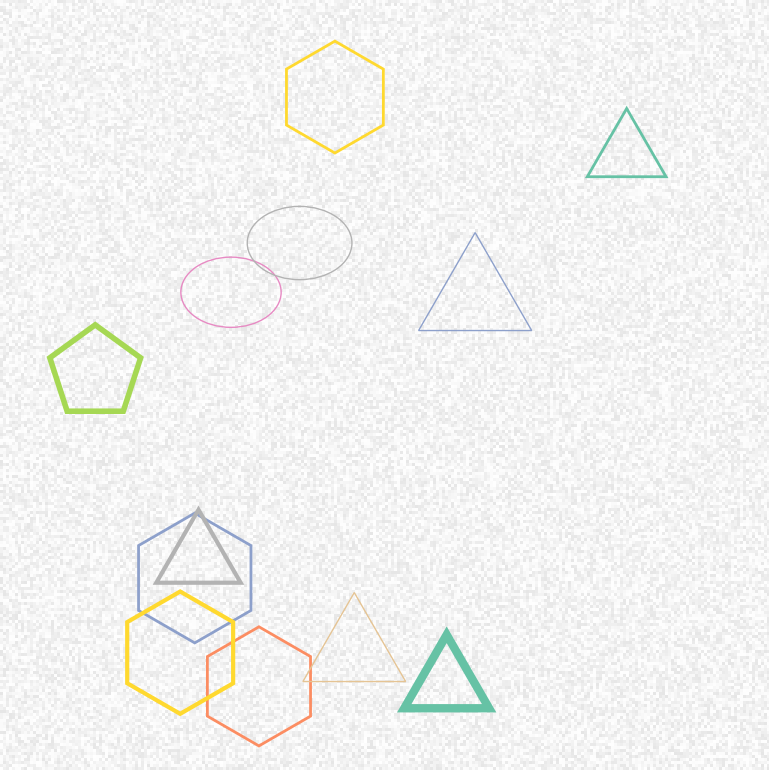[{"shape": "triangle", "thickness": 3, "radius": 0.32, "center": [0.58, 0.112]}, {"shape": "triangle", "thickness": 1, "radius": 0.3, "center": [0.814, 0.8]}, {"shape": "hexagon", "thickness": 1, "radius": 0.39, "center": [0.336, 0.109]}, {"shape": "triangle", "thickness": 0.5, "radius": 0.42, "center": [0.617, 0.613]}, {"shape": "hexagon", "thickness": 1, "radius": 0.42, "center": [0.253, 0.249]}, {"shape": "oval", "thickness": 0.5, "radius": 0.33, "center": [0.3, 0.62]}, {"shape": "pentagon", "thickness": 2, "radius": 0.31, "center": [0.124, 0.516]}, {"shape": "hexagon", "thickness": 1, "radius": 0.36, "center": [0.435, 0.874]}, {"shape": "hexagon", "thickness": 1.5, "radius": 0.4, "center": [0.234, 0.152]}, {"shape": "triangle", "thickness": 0.5, "radius": 0.39, "center": [0.46, 0.153]}, {"shape": "triangle", "thickness": 1.5, "radius": 0.32, "center": [0.258, 0.275]}, {"shape": "oval", "thickness": 0.5, "radius": 0.34, "center": [0.389, 0.684]}]